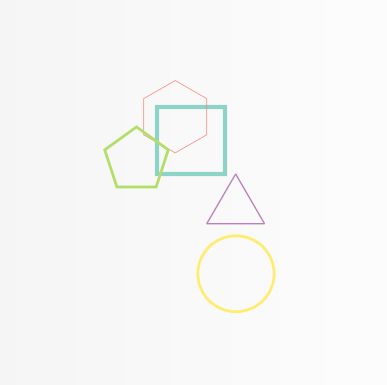[{"shape": "square", "thickness": 3, "radius": 0.44, "center": [0.493, 0.635]}, {"shape": "hexagon", "thickness": 0.5, "radius": 0.47, "center": [0.452, 0.697]}, {"shape": "pentagon", "thickness": 2, "radius": 0.43, "center": [0.352, 0.584]}, {"shape": "triangle", "thickness": 1, "radius": 0.43, "center": [0.608, 0.462]}, {"shape": "circle", "thickness": 2, "radius": 0.49, "center": [0.609, 0.289]}]